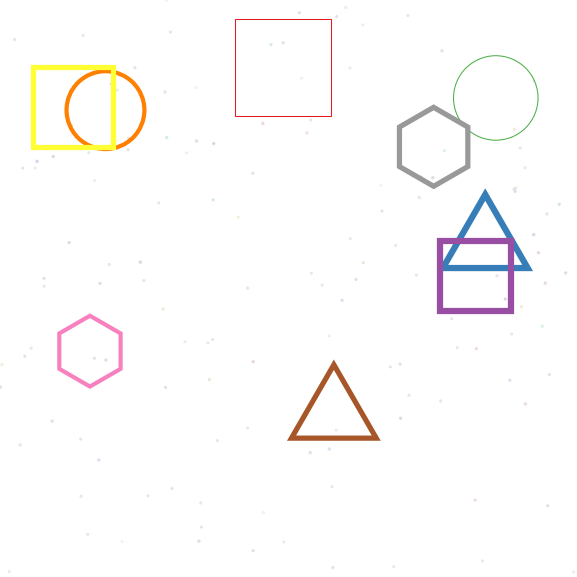[{"shape": "square", "thickness": 0.5, "radius": 0.42, "center": [0.49, 0.882]}, {"shape": "triangle", "thickness": 3, "radius": 0.42, "center": [0.84, 0.577]}, {"shape": "circle", "thickness": 0.5, "radius": 0.37, "center": [0.858, 0.829]}, {"shape": "square", "thickness": 3, "radius": 0.3, "center": [0.824, 0.521]}, {"shape": "circle", "thickness": 2, "radius": 0.34, "center": [0.183, 0.808]}, {"shape": "square", "thickness": 2.5, "radius": 0.35, "center": [0.126, 0.814]}, {"shape": "triangle", "thickness": 2.5, "radius": 0.42, "center": [0.578, 0.283]}, {"shape": "hexagon", "thickness": 2, "radius": 0.31, "center": [0.156, 0.391]}, {"shape": "hexagon", "thickness": 2.5, "radius": 0.34, "center": [0.751, 0.745]}]